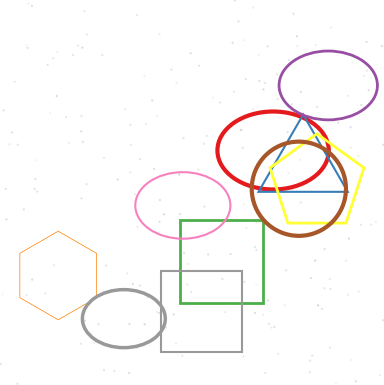[{"shape": "oval", "thickness": 3, "radius": 0.72, "center": [0.709, 0.609]}, {"shape": "triangle", "thickness": 1.5, "radius": 0.67, "center": [0.787, 0.569]}, {"shape": "square", "thickness": 2, "radius": 0.54, "center": [0.576, 0.321]}, {"shape": "oval", "thickness": 2, "radius": 0.64, "center": [0.853, 0.778]}, {"shape": "hexagon", "thickness": 0.5, "radius": 0.58, "center": [0.151, 0.284]}, {"shape": "pentagon", "thickness": 2, "radius": 0.64, "center": [0.823, 0.524]}, {"shape": "circle", "thickness": 3, "radius": 0.61, "center": [0.776, 0.51]}, {"shape": "oval", "thickness": 1.5, "radius": 0.62, "center": [0.475, 0.466]}, {"shape": "oval", "thickness": 2.5, "radius": 0.54, "center": [0.322, 0.172]}, {"shape": "square", "thickness": 1.5, "radius": 0.53, "center": [0.523, 0.19]}]